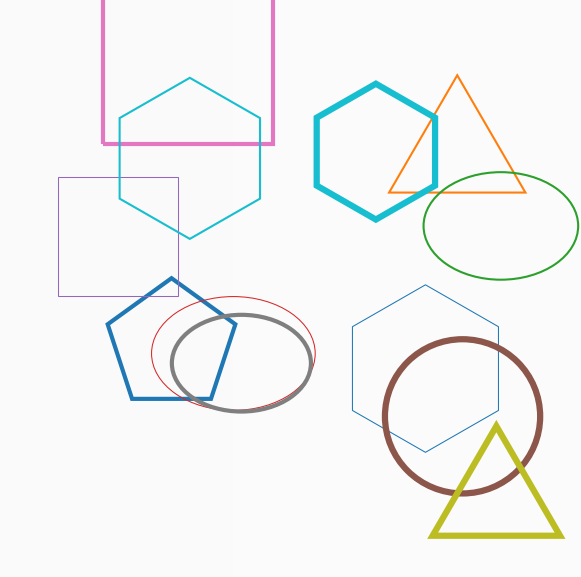[{"shape": "pentagon", "thickness": 2, "radius": 0.58, "center": [0.295, 0.402]}, {"shape": "hexagon", "thickness": 0.5, "radius": 0.73, "center": [0.732, 0.361]}, {"shape": "triangle", "thickness": 1, "radius": 0.68, "center": [0.787, 0.733]}, {"shape": "oval", "thickness": 1, "radius": 0.67, "center": [0.862, 0.608]}, {"shape": "oval", "thickness": 0.5, "radius": 0.7, "center": [0.402, 0.387]}, {"shape": "square", "thickness": 0.5, "radius": 0.52, "center": [0.204, 0.589]}, {"shape": "circle", "thickness": 3, "radius": 0.67, "center": [0.796, 0.278]}, {"shape": "square", "thickness": 2, "radius": 0.73, "center": [0.323, 0.897]}, {"shape": "oval", "thickness": 2, "radius": 0.6, "center": [0.415, 0.37]}, {"shape": "triangle", "thickness": 3, "radius": 0.63, "center": [0.854, 0.135]}, {"shape": "hexagon", "thickness": 3, "radius": 0.59, "center": [0.647, 0.737]}, {"shape": "hexagon", "thickness": 1, "radius": 0.7, "center": [0.327, 0.725]}]